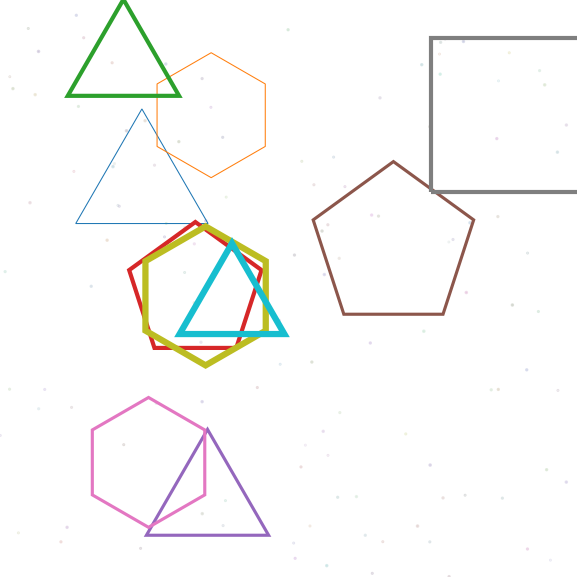[{"shape": "triangle", "thickness": 0.5, "radius": 0.66, "center": [0.246, 0.678]}, {"shape": "hexagon", "thickness": 0.5, "radius": 0.54, "center": [0.366, 0.8]}, {"shape": "triangle", "thickness": 2, "radius": 0.56, "center": [0.214, 0.889]}, {"shape": "pentagon", "thickness": 2, "radius": 0.6, "center": [0.338, 0.494]}, {"shape": "triangle", "thickness": 1.5, "radius": 0.61, "center": [0.359, 0.133]}, {"shape": "pentagon", "thickness": 1.5, "radius": 0.73, "center": [0.681, 0.573]}, {"shape": "hexagon", "thickness": 1.5, "radius": 0.56, "center": [0.257, 0.198]}, {"shape": "square", "thickness": 2, "radius": 0.67, "center": [0.879, 0.8]}, {"shape": "hexagon", "thickness": 3, "radius": 0.6, "center": [0.356, 0.487]}, {"shape": "triangle", "thickness": 3, "radius": 0.52, "center": [0.402, 0.473]}]